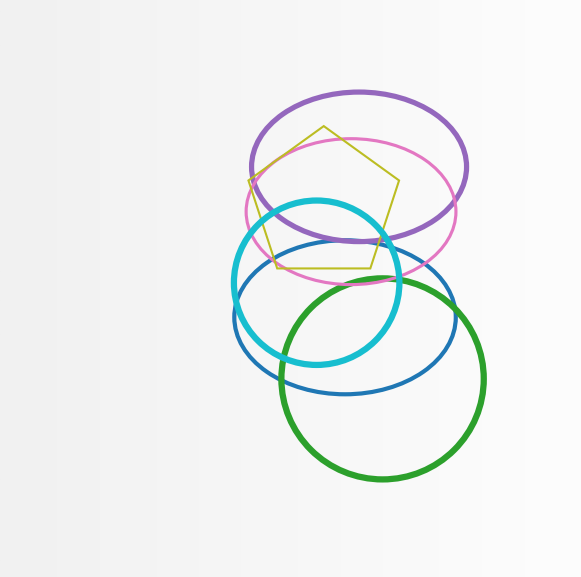[{"shape": "oval", "thickness": 2, "radius": 0.95, "center": [0.594, 0.45]}, {"shape": "circle", "thickness": 3, "radius": 0.87, "center": [0.658, 0.343]}, {"shape": "oval", "thickness": 2.5, "radius": 0.92, "center": [0.618, 0.71]}, {"shape": "oval", "thickness": 1.5, "radius": 0.9, "center": [0.604, 0.633]}, {"shape": "pentagon", "thickness": 1, "radius": 0.68, "center": [0.557, 0.645]}, {"shape": "circle", "thickness": 3, "radius": 0.71, "center": [0.545, 0.51]}]